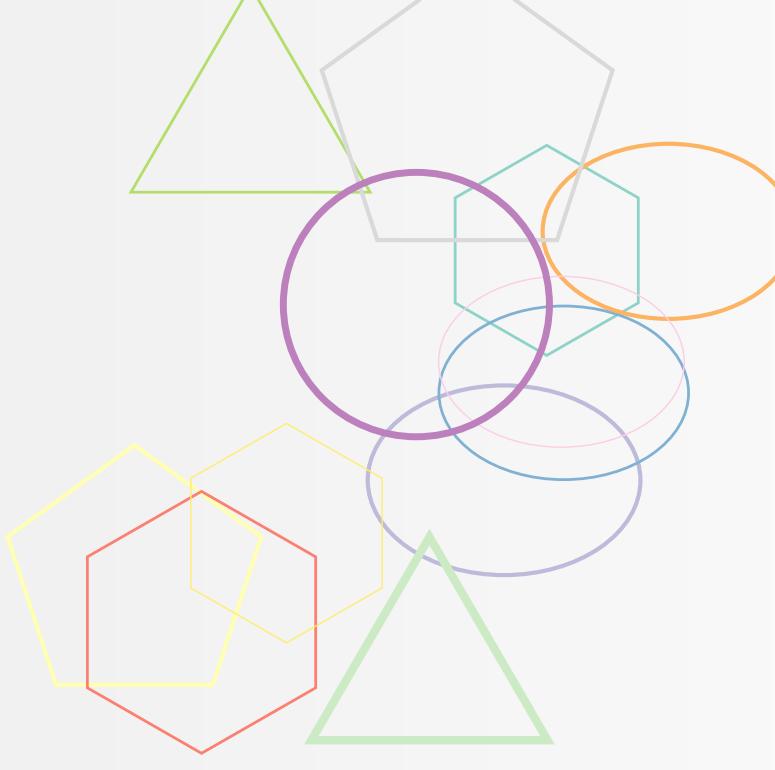[{"shape": "hexagon", "thickness": 1, "radius": 0.68, "center": [0.705, 0.675]}, {"shape": "pentagon", "thickness": 1.5, "radius": 0.86, "center": [0.173, 0.25]}, {"shape": "oval", "thickness": 1.5, "radius": 0.88, "center": [0.65, 0.376]}, {"shape": "hexagon", "thickness": 1, "radius": 0.85, "center": [0.26, 0.192]}, {"shape": "oval", "thickness": 1, "radius": 0.81, "center": [0.727, 0.49]}, {"shape": "oval", "thickness": 1.5, "radius": 0.81, "center": [0.863, 0.7]}, {"shape": "triangle", "thickness": 1, "radius": 0.89, "center": [0.323, 0.84]}, {"shape": "oval", "thickness": 0.5, "radius": 0.79, "center": [0.724, 0.53]}, {"shape": "pentagon", "thickness": 1.5, "radius": 0.99, "center": [0.603, 0.848]}, {"shape": "circle", "thickness": 2.5, "radius": 0.86, "center": [0.537, 0.604]}, {"shape": "triangle", "thickness": 3, "radius": 0.88, "center": [0.554, 0.127]}, {"shape": "hexagon", "thickness": 0.5, "radius": 0.71, "center": [0.37, 0.308]}]